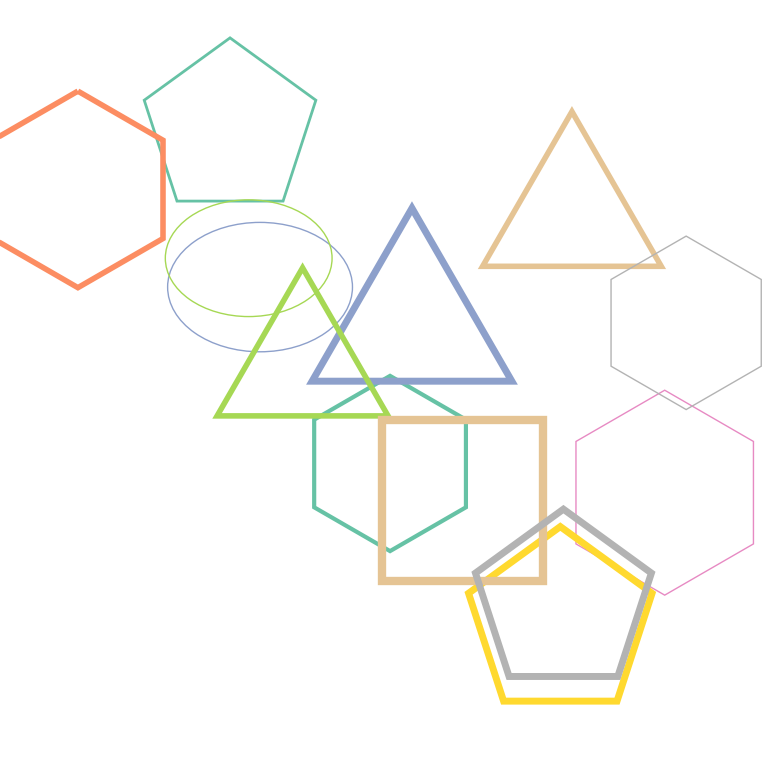[{"shape": "hexagon", "thickness": 1.5, "radius": 0.57, "center": [0.507, 0.398]}, {"shape": "pentagon", "thickness": 1, "radius": 0.59, "center": [0.299, 0.834]}, {"shape": "hexagon", "thickness": 2, "radius": 0.64, "center": [0.101, 0.754]}, {"shape": "triangle", "thickness": 2.5, "radius": 0.75, "center": [0.535, 0.58]}, {"shape": "oval", "thickness": 0.5, "radius": 0.6, "center": [0.338, 0.627]}, {"shape": "hexagon", "thickness": 0.5, "radius": 0.67, "center": [0.863, 0.36]}, {"shape": "oval", "thickness": 0.5, "radius": 0.54, "center": [0.323, 0.665]}, {"shape": "triangle", "thickness": 2, "radius": 0.64, "center": [0.393, 0.524]}, {"shape": "pentagon", "thickness": 2.5, "radius": 0.63, "center": [0.728, 0.191]}, {"shape": "square", "thickness": 3, "radius": 0.52, "center": [0.6, 0.35]}, {"shape": "triangle", "thickness": 2, "radius": 0.67, "center": [0.743, 0.721]}, {"shape": "hexagon", "thickness": 0.5, "radius": 0.56, "center": [0.891, 0.581]}, {"shape": "pentagon", "thickness": 2.5, "radius": 0.6, "center": [0.732, 0.219]}]